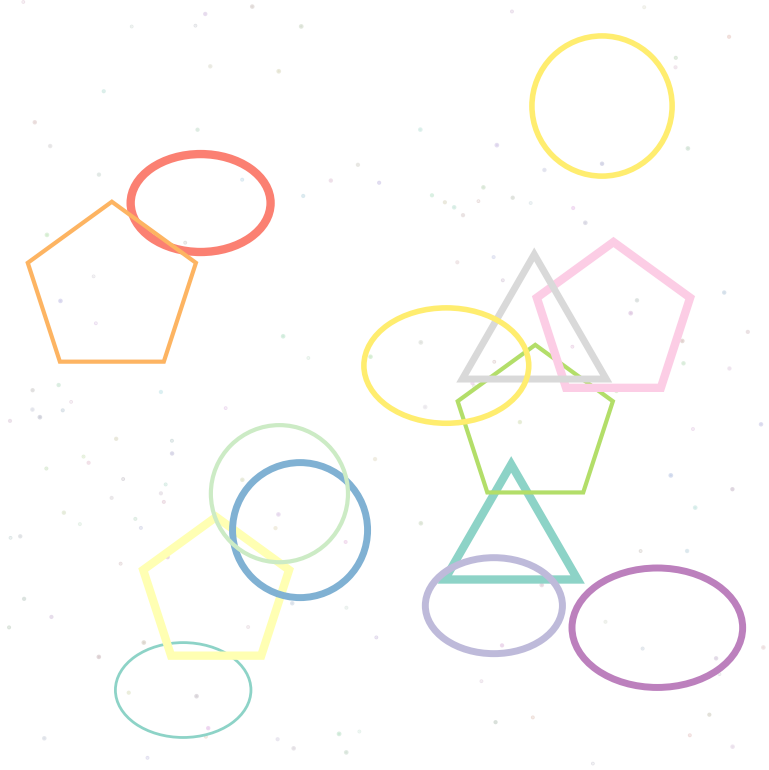[{"shape": "oval", "thickness": 1, "radius": 0.44, "center": [0.238, 0.104]}, {"shape": "triangle", "thickness": 3, "radius": 0.5, "center": [0.664, 0.297]}, {"shape": "pentagon", "thickness": 3, "radius": 0.5, "center": [0.281, 0.229]}, {"shape": "oval", "thickness": 2.5, "radius": 0.45, "center": [0.641, 0.213]}, {"shape": "oval", "thickness": 3, "radius": 0.45, "center": [0.261, 0.736]}, {"shape": "circle", "thickness": 2.5, "radius": 0.44, "center": [0.39, 0.312]}, {"shape": "pentagon", "thickness": 1.5, "radius": 0.57, "center": [0.145, 0.623]}, {"shape": "pentagon", "thickness": 1.5, "radius": 0.53, "center": [0.695, 0.446]}, {"shape": "pentagon", "thickness": 3, "radius": 0.52, "center": [0.797, 0.581]}, {"shape": "triangle", "thickness": 2.5, "radius": 0.54, "center": [0.694, 0.562]}, {"shape": "oval", "thickness": 2.5, "radius": 0.55, "center": [0.854, 0.185]}, {"shape": "circle", "thickness": 1.5, "radius": 0.45, "center": [0.363, 0.359]}, {"shape": "circle", "thickness": 2, "radius": 0.46, "center": [0.782, 0.862]}, {"shape": "oval", "thickness": 2, "radius": 0.54, "center": [0.58, 0.525]}]